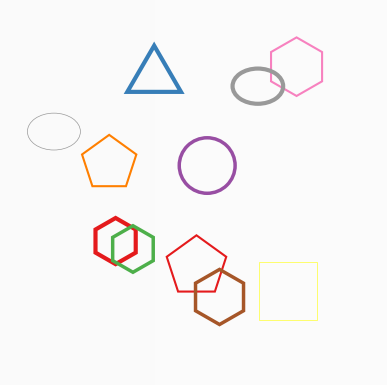[{"shape": "pentagon", "thickness": 1.5, "radius": 0.4, "center": [0.507, 0.308]}, {"shape": "hexagon", "thickness": 3, "radius": 0.3, "center": [0.298, 0.374]}, {"shape": "triangle", "thickness": 3, "radius": 0.4, "center": [0.398, 0.801]}, {"shape": "hexagon", "thickness": 2.5, "radius": 0.3, "center": [0.343, 0.353]}, {"shape": "circle", "thickness": 2.5, "radius": 0.36, "center": [0.535, 0.57]}, {"shape": "pentagon", "thickness": 1.5, "radius": 0.37, "center": [0.282, 0.576]}, {"shape": "square", "thickness": 0.5, "radius": 0.38, "center": [0.743, 0.245]}, {"shape": "hexagon", "thickness": 2.5, "radius": 0.36, "center": [0.567, 0.229]}, {"shape": "hexagon", "thickness": 1.5, "radius": 0.38, "center": [0.765, 0.827]}, {"shape": "oval", "thickness": 0.5, "radius": 0.34, "center": [0.139, 0.658]}, {"shape": "oval", "thickness": 3, "radius": 0.33, "center": [0.665, 0.776]}]